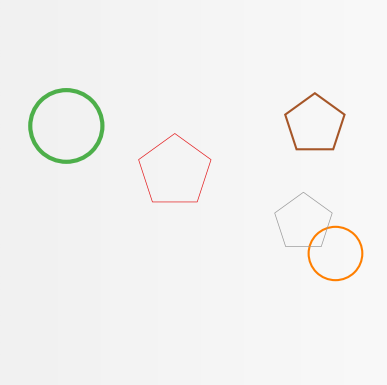[{"shape": "pentagon", "thickness": 0.5, "radius": 0.49, "center": [0.451, 0.555]}, {"shape": "circle", "thickness": 3, "radius": 0.47, "center": [0.171, 0.673]}, {"shape": "circle", "thickness": 1.5, "radius": 0.35, "center": [0.866, 0.342]}, {"shape": "pentagon", "thickness": 1.5, "radius": 0.4, "center": [0.813, 0.677]}, {"shape": "pentagon", "thickness": 0.5, "radius": 0.39, "center": [0.783, 0.423]}]